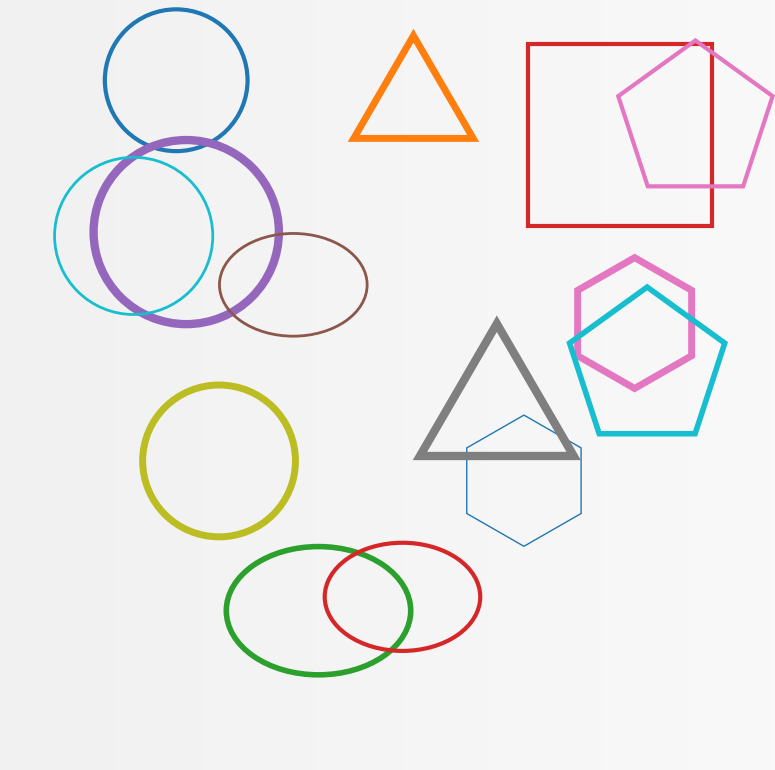[{"shape": "hexagon", "thickness": 0.5, "radius": 0.43, "center": [0.676, 0.376]}, {"shape": "circle", "thickness": 1.5, "radius": 0.46, "center": [0.227, 0.896]}, {"shape": "triangle", "thickness": 2.5, "radius": 0.44, "center": [0.534, 0.865]}, {"shape": "oval", "thickness": 2, "radius": 0.59, "center": [0.411, 0.207]}, {"shape": "oval", "thickness": 1.5, "radius": 0.5, "center": [0.519, 0.225]}, {"shape": "square", "thickness": 1.5, "radius": 0.59, "center": [0.8, 0.825]}, {"shape": "circle", "thickness": 3, "radius": 0.6, "center": [0.24, 0.699]}, {"shape": "oval", "thickness": 1, "radius": 0.48, "center": [0.378, 0.63]}, {"shape": "pentagon", "thickness": 1.5, "radius": 0.52, "center": [0.897, 0.843]}, {"shape": "hexagon", "thickness": 2.5, "radius": 0.42, "center": [0.819, 0.58]}, {"shape": "triangle", "thickness": 3, "radius": 0.57, "center": [0.641, 0.465]}, {"shape": "circle", "thickness": 2.5, "radius": 0.49, "center": [0.283, 0.401]}, {"shape": "circle", "thickness": 1, "radius": 0.51, "center": [0.172, 0.694]}, {"shape": "pentagon", "thickness": 2, "radius": 0.53, "center": [0.835, 0.522]}]